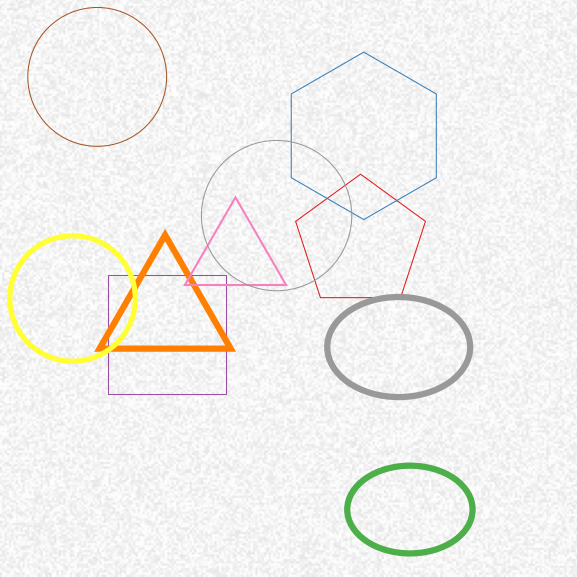[{"shape": "pentagon", "thickness": 0.5, "radius": 0.59, "center": [0.624, 0.579]}, {"shape": "hexagon", "thickness": 0.5, "radius": 0.73, "center": [0.63, 0.764]}, {"shape": "oval", "thickness": 3, "radius": 0.54, "center": [0.71, 0.117]}, {"shape": "square", "thickness": 0.5, "radius": 0.51, "center": [0.289, 0.42]}, {"shape": "triangle", "thickness": 3, "radius": 0.66, "center": [0.286, 0.461]}, {"shape": "circle", "thickness": 2.5, "radius": 0.54, "center": [0.126, 0.482]}, {"shape": "circle", "thickness": 0.5, "radius": 0.6, "center": [0.168, 0.866]}, {"shape": "triangle", "thickness": 1, "radius": 0.51, "center": [0.408, 0.556]}, {"shape": "oval", "thickness": 3, "radius": 0.62, "center": [0.69, 0.398]}, {"shape": "circle", "thickness": 0.5, "radius": 0.65, "center": [0.479, 0.626]}]